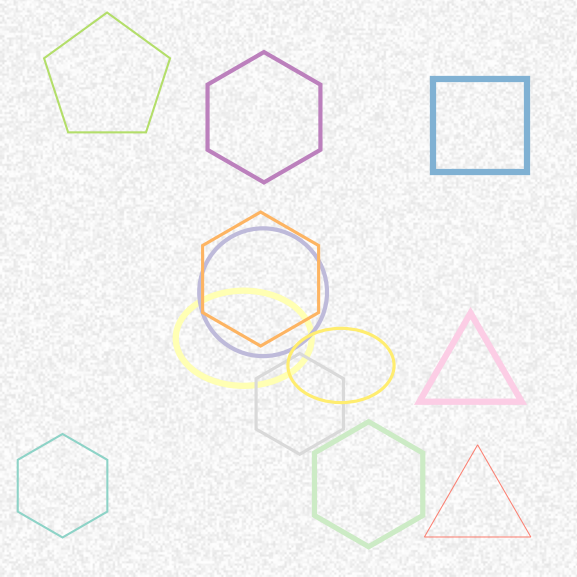[{"shape": "hexagon", "thickness": 1, "radius": 0.45, "center": [0.108, 0.158]}, {"shape": "oval", "thickness": 3, "radius": 0.59, "center": [0.422, 0.413]}, {"shape": "circle", "thickness": 2, "radius": 0.55, "center": [0.456, 0.493]}, {"shape": "triangle", "thickness": 0.5, "radius": 0.53, "center": [0.827, 0.122]}, {"shape": "square", "thickness": 3, "radius": 0.4, "center": [0.831, 0.781]}, {"shape": "hexagon", "thickness": 1.5, "radius": 0.58, "center": [0.451, 0.516]}, {"shape": "pentagon", "thickness": 1, "radius": 0.57, "center": [0.185, 0.863]}, {"shape": "triangle", "thickness": 3, "radius": 0.51, "center": [0.815, 0.355]}, {"shape": "hexagon", "thickness": 1.5, "radius": 0.44, "center": [0.519, 0.3]}, {"shape": "hexagon", "thickness": 2, "radius": 0.56, "center": [0.457, 0.796]}, {"shape": "hexagon", "thickness": 2.5, "radius": 0.54, "center": [0.638, 0.161]}, {"shape": "oval", "thickness": 1.5, "radius": 0.46, "center": [0.59, 0.366]}]